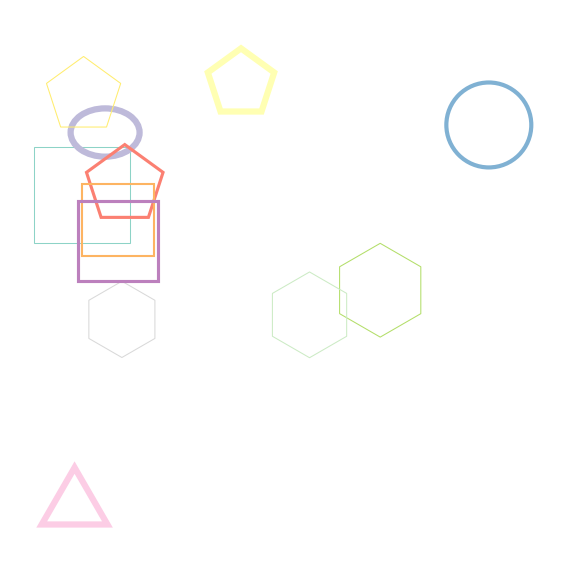[{"shape": "square", "thickness": 0.5, "radius": 0.42, "center": [0.142, 0.661]}, {"shape": "pentagon", "thickness": 3, "radius": 0.3, "center": [0.417, 0.855]}, {"shape": "oval", "thickness": 3, "radius": 0.3, "center": [0.182, 0.77]}, {"shape": "pentagon", "thickness": 1.5, "radius": 0.35, "center": [0.216, 0.679]}, {"shape": "circle", "thickness": 2, "radius": 0.37, "center": [0.846, 0.783]}, {"shape": "square", "thickness": 1, "radius": 0.31, "center": [0.204, 0.619]}, {"shape": "hexagon", "thickness": 0.5, "radius": 0.41, "center": [0.658, 0.497]}, {"shape": "triangle", "thickness": 3, "radius": 0.33, "center": [0.129, 0.124]}, {"shape": "hexagon", "thickness": 0.5, "radius": 0.33, "center": [0.211, 0.446]}, {"shape": "square", "thickness": 1.5, "radius": 0.35, "center": [0.204, 0.582]}, {"shape": "hexagon", "thickness": 0.5, "radius": 0.37, "center": [0.536, 0.454]}, {"shape": "pentagon", "thickness": 0.5, "radius": 0.34, "center": [0.145, 0.834]}]